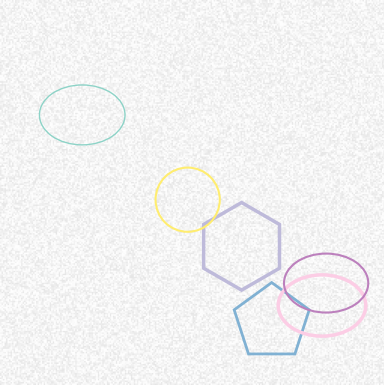[{"shape": "oval", "thickness": 1, "radius": 0.56, "center": [0.214, 0.702]}, {"shape": "hexagon", "thickness": 2.5, "radius": 0.57, "center": [0.627, 0.36]}, {"shape": "pentagon", "thickness": 2, "radius": 0.51, "center": [0.706, 0.164]}, {"shape": "oval", "thickness": 2.5, "radius": 0.57, "center": [0.836, 0.206]}, {"shape": "oval", "thickness": 1.5, "radius": 0.55, "center": [0.847, 0.265]}, {"shape": "circle", "thickness": 1.5, "radius": 0.42, "center": [0.487, 0.481]}]